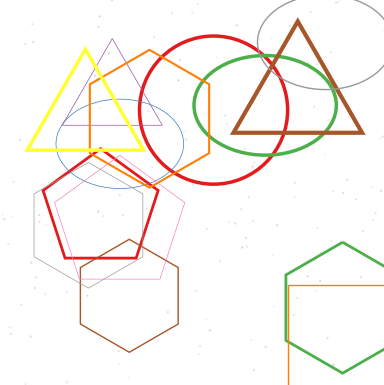[{"shape": "pentagon", "thickness": 2, "radius": 0.79, "center": [0.261, 0.457]}, {"shape": "circle", "thickness": 2.5, "radius": 0.96, "center": [0.555, 0.714]}, {"shape": "oval", "thickness": 0.5, "radius": 0.83, "center": [0.311, 0.626]}, {"shape": "oval", "thickness": 2.5, "radius": 0.92, "center": [0.689, 0.726]}, {"shape": "hexagon", "thickness": 2, "radius": 0.85, "center": [0.89, 0.201]}, {"shape": "triangle", "thickness": 0.5, "radius": 0.75, "center": [0.292, 0.75]}, {"shape": "hexagon", "thickness": 1.5, "radius": 0.89, "center": [0.388, 0.692]}, {"shape": "square", "thickness": 1, "radius": 0.71, "center": [0.89, 0.117]}, {"shape": "triangle", "thickness": 2.5, "radius": 0.87, "center": [0.222, 0.697]}, {"shape": "triangle", "thickness": 3, "radius": 0.96, "center": [0.773, 0.752]}, {"shape": "hexagon", "thickness": 1, "radius": 0.73, "center": [0.336, 0.232]}, {"shape": "pentagon", "thickness": 0.5, "radius": 0.89, "center": [0.311, 0.419]}, {"shape": "oval", "thickness": 1, "radius": 0.88, "center": [0.844, 0.89]}, {"shape": "hexagon", "thickness": 0.5, "radius": 0.82, "center": [0.23, 0.415]}]